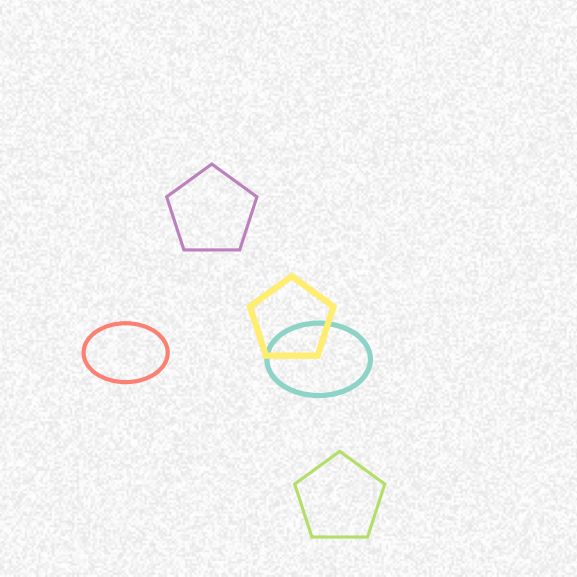[{"shape": "oval", "thickness": 2.5, "radius": 0.45, "center": [0.552, 0.377]}, {"shape": "oval", "thickness": 2, "radius": 0.36, "center": [0.218, 0.388]}, {"shape": "pentagon", "thickness": 1.5, "radius": 0.41, "center": [0.588, 0.136]}, {"shape": "pentagon", "thickness": 1.5, "radius": 0.41, "center": [0.367, 0.633]}, {"shape": "pentagon", "thickness": 3, "radius": 0.38, "center": [0.505, 0.445]}]